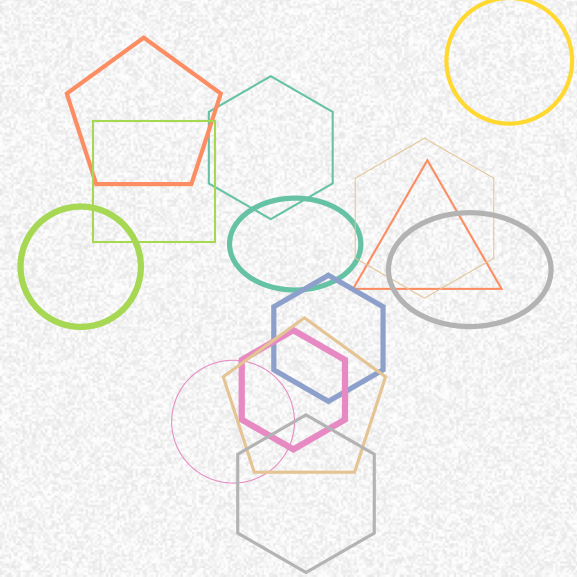[{"shape": "hexagon", "thickness": 1, "radius": 0.62, "center": [0.469, 0.743]}, {"shape": "oval", "thickness": 2.5, "radius": 0.57, "center": [0.511, 0.576]}, {"shape": "pentagon", "thickness": 2, "radius": 0.7, "center": [0.249, 0.794]}, {"shape": "triangle", "thickness": 1, "radius": 0.74, "center": [0.74, 0.573]}, {"shape": "hexagon", "thickness": 2.5, "radius": 0.55, "center": [0.569, 0.413]}, {"shape": "circle", "thickness": 0.5, "radius": 0.53, "center": [0.404, 0.269]}, {"shape": "hexagon", "thickness": 3, "radius": 0.52, "center": [0.508, 0.324]}, {"shape": "circle", "thickness": 3, "radius": 0.52, "center": [0.14, 0.537]}, {"shape": "square", "thickness": 1, "radius": 0.52, "center": [0.267, 0.685]}, {"shape": "circle", "thickness": 2, "radius": 0.54, "center": [0.882, 0.894]}, {"shape": "pentagon", "thickness": 1.5, "radius": 0.74, "center": [0.527, 0.301]}, {"shape": "hexagon", "thickness": 0.5, "radius": 0.69, "center": [0.735, 0.621]}, {"shape": "oval", "thickness": 2.5, "radius": 0.7, "center": [0.813, 0.532]}, {"shape": "hexagon", "thickness": 1.5, "radius": 0.68, "center": [0.53, 0.144]}]